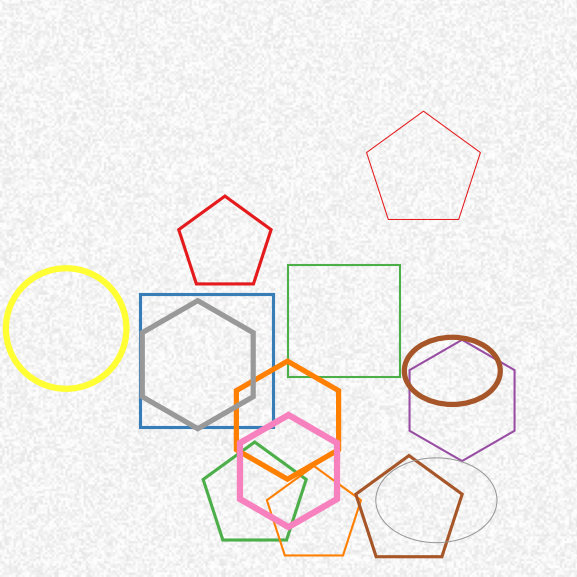[{"shape": "pentagon", "thickness": 1.5, "radius": 0.42, "center": [0.389, 0.575]}, {"shape": "pentagon", "thickness": 0.5, "radius": 0.52, "center": [0.733, 0.703]}, {"shape": "square", "thickness": 1.5, "radius": 0.58, "center": [0.358, 0.375]}, {"shape": "square", "thickness": 1, "radius": 0.48, "center": [0.595, 0.443]}, {"shape": "pentagon", "thickness": 1.5, "radius": 0.47, "center": [0.441, 0.14]}, {"shape": "hexagon", "thickness": 1, "radius": 0.52, "center": [0.8, 0.306]}, {"shape": "hexagon", "thickness": 2.5, "radius": 0.51, "center": [0.498, 0.272]}, {"shape": "pentagon", "thickness": 1, "radius": 0.43, "center": [0.544, 0.107]}, {"shape": "circle", "thickness": 3, "radius": 0.52, "center": [0.115, 0.43]}, {"shape": "oval", "thickness": 2.5, "radius": 0.42, "center": [0.783, 0.357]}, {"shape": "pentagon", "thickness": 1.5, "radius": 0.48, "center": [0.708, 0.113]}, {"shape": "hexagon", "thickness": 3, "radius": 0.49, "center": [0.5, 0.184]}, {"shape": "oval", "thickness": 0.5, "radius": 0.52, "center": [0.756, 0.133]}, {"shape": "hexagon", "thickness": 2.5, "radius": 0.55, "center": [0.342, 0.368]}]